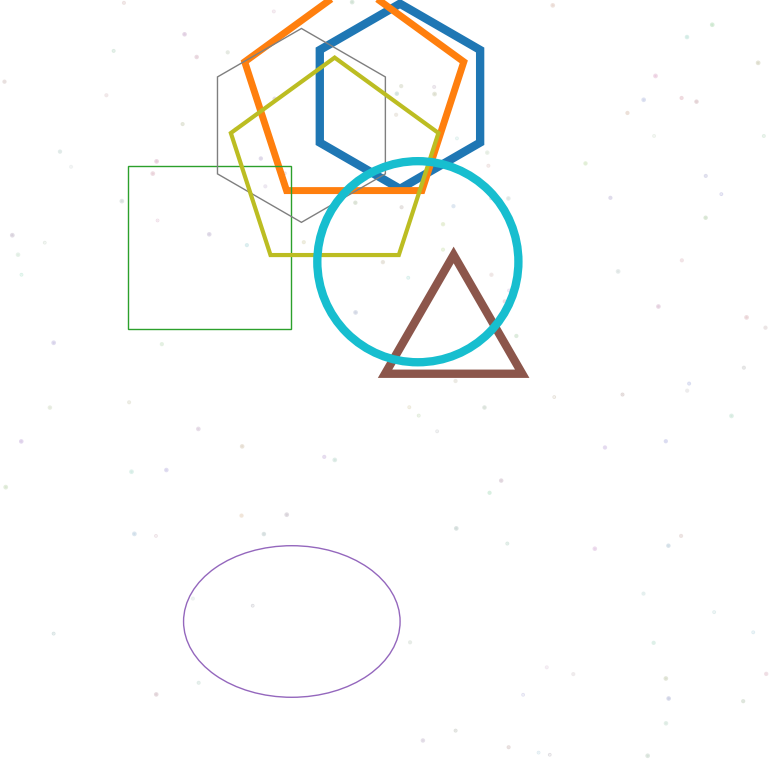[{"shape": "hexagon", "thickness": 3, "radius": 0.6, "center": [0.519, 0.875]}, {"shape": "pentagon", "thickness": 2.5, "radius": 0.75, "center": [0.46, 0.874]}, {"shape": "square", "thickness": 0.5, "radius": 0.53, "center": [0.272, 0.679]}, {"shape": "oval", "thickness": 0.5, "radius": 0.7, "center": [0.379, 0.193]}, {"shape": "triangle", "thickness": 3, "radius": 0.51, "center": [0.589, 0.566]}, {"shape": "hexagon", "thickness": 0.5, "radius": 0.63, "center": [0.391, 0.837]}, {"shape": "pentagon", "thickness": 1.5, "radius": 0.71, "center": [0.435, 0.783]}, {"shape": "circle", "thickness": 3, "radius": 0.65, "center": [0.543, 0.66]}]